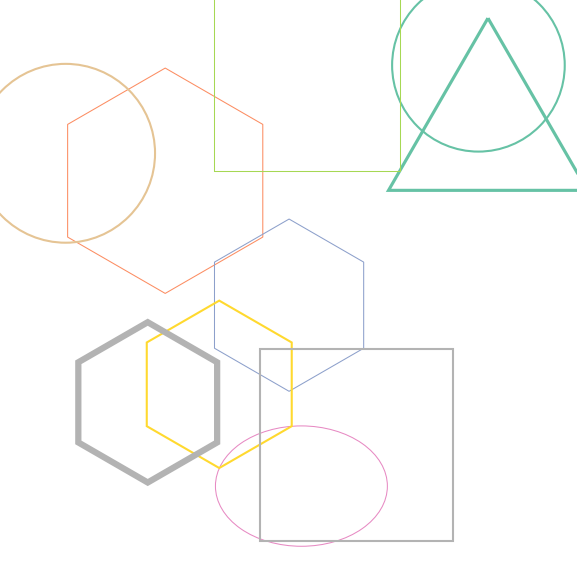[{"shape": "triangle", "thickness": 1.5, "radius": 0.99, "center": [0.845, 0.769]}, {"shape": "circle", "thickness": 1, "radius": 0.75, "center": [0.828, 0.886]}, {"shape": "hexagon", "thickness": 0.5, "radius": 0.98, "center": [0.286, 0.686]}, {"shape": "hexagon", "thickness": 0.5, "radius": 0.75, "center": [0.501, 0.471]}, {"shape": "oval", "thickness": 0.5, "radius": 0.74, "center": [0.522, 0.157]}, {"shape": "square", "thickness": 0.5, "radius": 0.81, "center": [0.532, 0.865]}, {"shape": "hexagon", "thickness": 1, "radius": 0.72, "center": [0.38, 0.334]}, {"shape": "circle", "thickness": 1, "radius": 0.77, "center": [0.114, 0.734]}, {"shape": "square", "thickness": 1, "radius": 0.83, "center": [0.617, 0.229]}, {"shape": "hexagon", "thickness": 3, "radius": 0.69, "center": [0.256, 0.302]}]